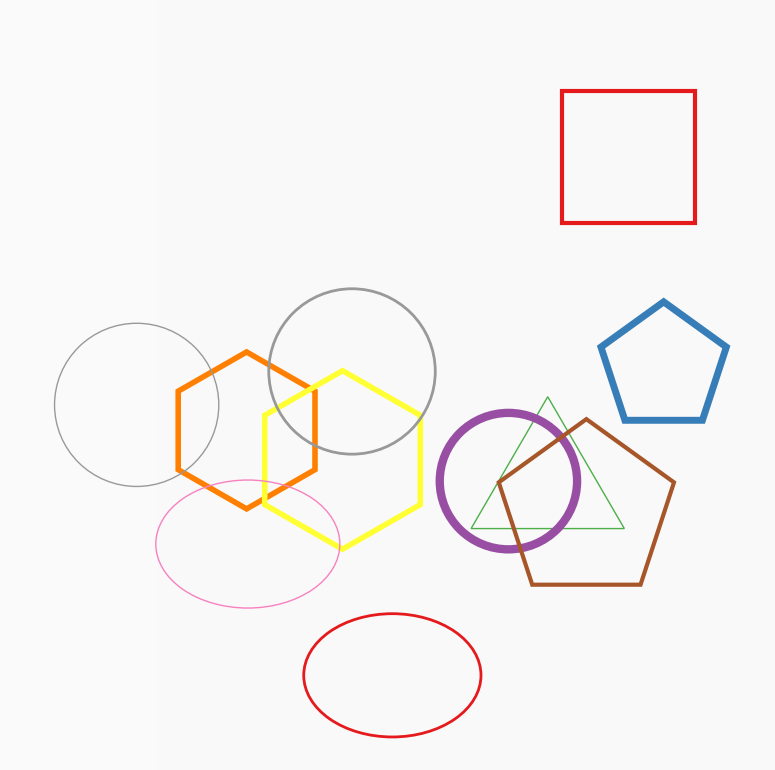[{"shape": "square", "thickness": 1.5, "radius": 0.43, "center": [0.811, 0.796]}, {"shape": "oval", "thickness": 1, "radius": 0.57, "center": [0.506, 0.123]}, {"shape": "pentagon", "thickness": 2.5, "radius": 0.43, "center": [0.856, 0.523]}, {"shape": "triangle", "thickness": 0.5, "radius": 0.57, "center": [0.707, 0.371]}, {"shape": "circle", "thickness": 3, "radius": 0.44, "center": [0.656, 0.375]}, {"shape": "hexagon", "thickness": 2, "radius": 0.51, "center": [0.318, 0.441]}, {"shape": "hexagon", "thickness": 2, "radius": 0.58, "center": [0.442, 0.403]}, {"shape": "pentagon", "thickness": 1.5, "radius": 0.59, "center": [0.757, 0.337]}, {"shape": "oval", "thickness": 0.5, "radius": 0.59, "center": [0.32, 0.293]}, {"shape": "circle", "thickness": 1, "radius": 0.54, "center": [0.454, 0.518]}, {"shape": "circle", "thickness": 0.5, "radius": 0.53, "center": [0.176, 0.474]}]